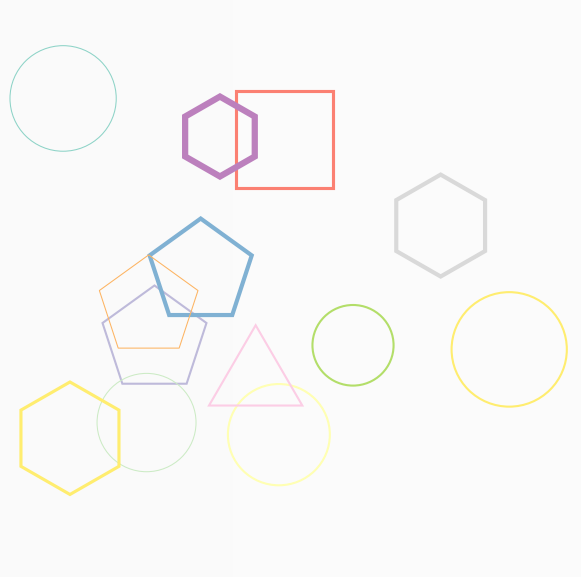[{"shape": "circle", "thickness": 0.5, "radius": 0.46, "center": [0.109, 0.829]}, {"shape": "circle", "thickness": 1, "radius": 0.44, "center": [0.48, 0.246]}, {"shape": "pentagon", "thickness": 1, "radius": 0.47, "center": [0.266, 0.411]}, {"shape": "square", "thickness": 1.5, "radius": 0.42, "center": [0.49, 0.757]}, {"shape": "pentagon", "thickness": 2, "radius": 0.46, "center": [0.345, 0.528]}, {"shape": "pentagon", "thickness": 0.5, "radius": 0.45, "center": [0.256, 0.469]}, {"shape": "circle", "thickness": 1, "radius": 0.35, "center": [0.607, 0.401]}, {"shape": "triangle", "thickness": 1, "radius": 0.46, "center": [0.44, 0.343]}, {"shape": "hexagon", "thickness": 2, "radius": 0.44, "center": [0.758, 0.609]}, {"shape": "hexagon", "thickness": 3, "radius": 0.35, "center": [0.378, 0.763]}, {"shape": "circle", "thickness": 0.5, "radius": 0.43, "center": [0.252, 0.267]}, {"shape": "circle", "thickness": 1, "radius": 0.5, "center": [0.876, 0.394]}, {"shape": "hexagon", "thickness": 1.5, "radius": 0.49, "center": [0.12, 0.24]}]